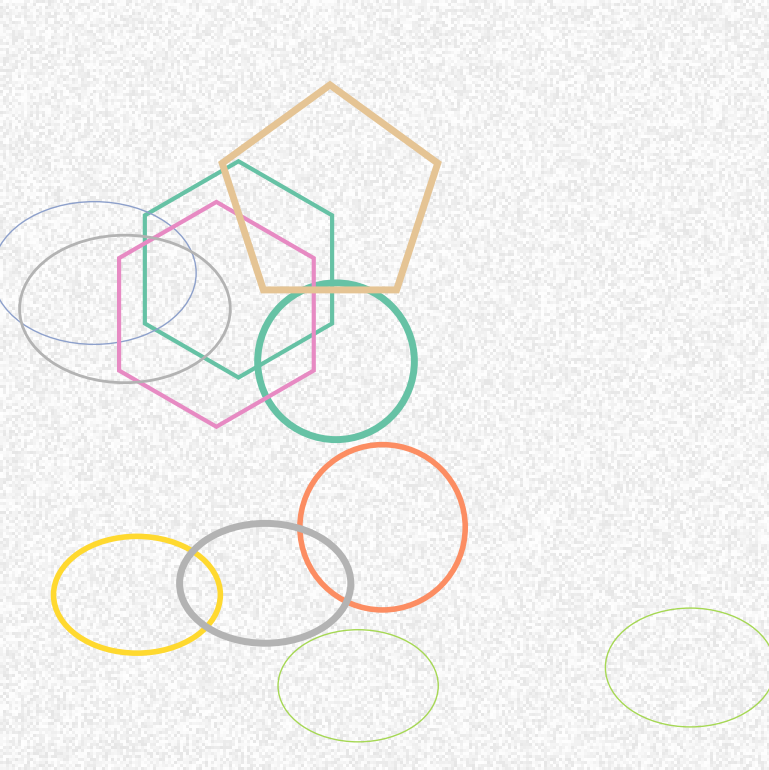[{"shape": "circle", "thickness": 2.5, "radius": 0.51, "center": [0.436, 0.531]}, {"shape": "hexagon", "thickness": 1.5, "radius": 0.7, "center": [0.31, 0.65]}, {"shape": "circle", "thickness": 2, "radius": 0.54, "center": [0.497, 0.315]}, {"shape": "oval", "thickness": 0.5, "radius": 0.66, "center": [0.122, 0.645]}, {"shape": "hexagon", "thickness": 1.5, "radius": 0.73, "center": [0.281, 0.592]}, {"shape": "oval", "thickness": 0.5, "radius": 0.52, "center": [0.465, 0.109]}, {"shape": "oval", "thickness": 0.5, "radius": 0.55, "center": [0.896, 0.133]}, {"shape": "oval", "thickness": 2, "radius": 0.54, "center": [0.178, 0.228]}, {"shape": "pentagon", "thickness": 2.5, "radius": 0.74, "center": [0.429, 0.743]}, {"shape": "oval", "thickness": 2.5, "radius": 0.56, "center": [0.344, 0.242]}, {"shape": "oval", "thickness": 1, "radius": 0.68, "center": [0.162, 0.599]}]